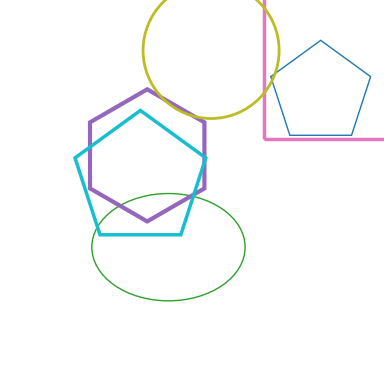[{"shape": "pentagon", "thickness": 1, "radius": 0.68, "center": [0.833, 0.759]}, {"shape": "oval", "thickness": 1, "radius": 1.0, "center": [0.438, 0.358]}, {"shape": "hexagon", "thickness": 3, "radius": 0.86, "center": [0.382, 0.596]}, {"shape": "square", "thickness": 2.5, "radius": 0.93, "center": [0.872, 0.824]}, {"shape": "circle", "thickness": 2, "radius": 0.88, "center": [0.548, 0.869]}, {"shape": "pentagon", "thickness": 2.5, "radius": 0.89, "center": [0.365, 0.535]}]